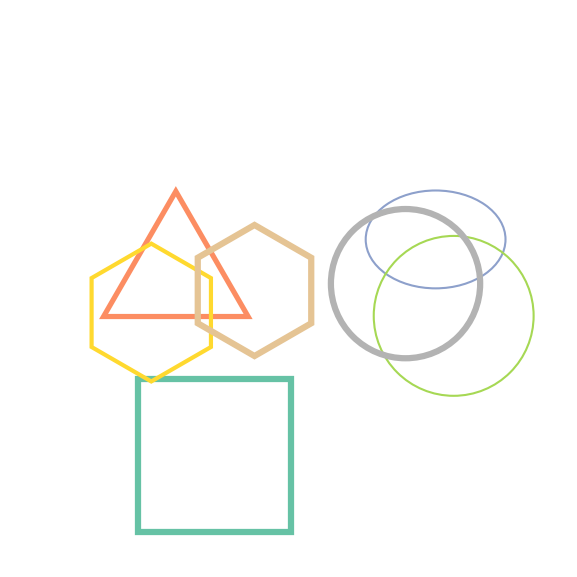[{"shape": "square", "thickness": 3, "radius": 0.66, "center": [0.371, 0.211]}, {"shape": "triangle", "thickness": 2.5, "radius": 0.72, "center": [0.304, 0.523]}, {"shape": "oval", "thickness": 1, "radius": 0.61, "center": [0.754, 0.585]}, {"shape": "circle", "thickness": 1, "radius": 0.69, "center": [0.786, 0.452]}, {"shape": "hexagon", "thickness": 2, "radius": 0.6, "center": [0.262, 0.458]}, {"shape": "hexagon", "thickness": 3, "radius": 0.57, "center": [0.441, 0.496]}, {"shape": "circle", "thickness": 3, "radius": 0.65, "center": [0.702, 0.508]}]